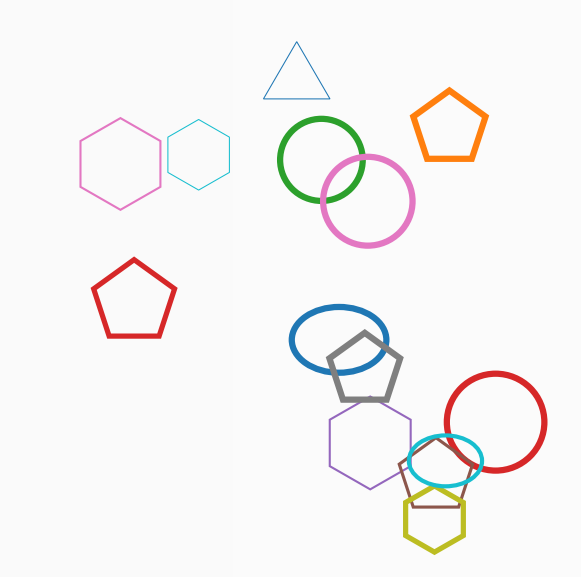[{"shape": "triangle", "thickness": 0.5, "radius": 0.33, "center": [0.51, 0.861]}, {"shape": "oval", "thickness": 3, "radius": 0.41, "center": [0.583, 0.411]}, {"shape": "pentagon", "thickness": 3, "radius": 0.33, "center": [0.773, 0.777]}, {"shape": "circle", "thickness": 3, "radius": 0.36, "center": [0.553, 0.722]}, {"shape": "pentagon", "thickness": 2.5, "radius": 0.37, "center": [0.231, 0.476]}, {"shape": "circle", "thickness": 3, "radius": 0.42, "center": [0.853, 0.268]}, {"shape": "hexagon", "thickness": 1, "radius": 0.4, "center": [0.637, 0.232]}, {"shape": "pentagon", "thickness": 1.5, "radius": 0.33, "center": [0.75, 0.175]}, {"shape": "hexagon", "thickness": 1, "radius": 0.4, "center": [0.207, 0.715]}, {"shape": "circle", "thickness": 3, "radius": 0.38, "center": [0.633, 0.651]}, {"shape": "pentagon", "thickness": 3, "radius": 0.32, "center": [0.628, 0.359]}, {"shape": "hexagon", "thickness": 2.5, "radius": 0.29, "center": [0.747, 0.1]}, {"shape": "oval", "thickness": 2, "radius": 0.31, "center": [0.766, 0.201]}, {"shape": "hexagon", "thickness": 0.5, "radius": 0.31, "center": [0.342, 0.731]}]